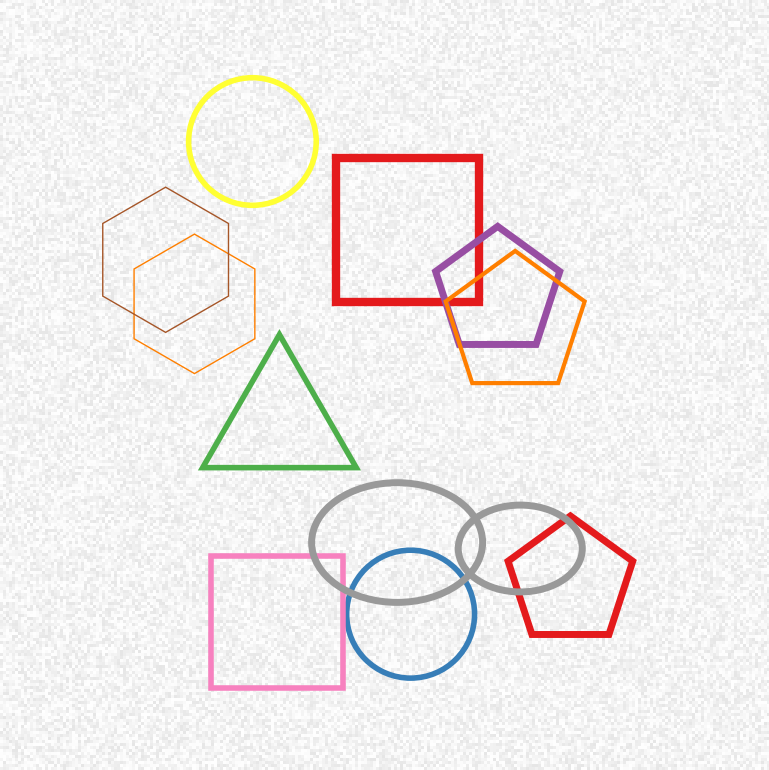[{"shape": "pentagon", "thickness": 2.5, "radius": 0.43, "center": [0.741, 0.245]}, {"shape": "square", "thickness": 3, "radius": 0.47, "center": [0.529, 0.701]}, {"shape": "circle", "thickness": 2, "radius": 0.42, "center": [0.533, 0.202]}, {"shape": "triangle", "thickness": 2, "radius": 0.58, "center": [0.363, 0.45]}, {"shape": "pentagon", "thickness": 2.5, "radius": 0.42, "center": [0.646, 0.621]}, {"shape": "pentagon", "thickness": 1.5, "radius": 0.47, "center": [0.669, 0.579]}, {"shape": "hexagon", "thickness": 0.5, "radius": 0.45, "center": [0.253, 0.605]}, {"shape": "circle", "thickness": 2, "radius": 0.41, "center": [0.328, 0.816]}, {"shape": "hexagon", "thickness": 0.5, "radius": 0.47, "center": [0.215, 0.663]}, {"shape": "square", "thickness": 2, "radius": 0.43, "center": [0.36, 0.192]}, {"shape": "oval", "thickness": 2.5, "radius": 0.4, "center": [0.676, 0.288]}, {"shape": "oval", "thickness": 2.5, "radius": 0.56, "center": [0.516, 0.295]}]